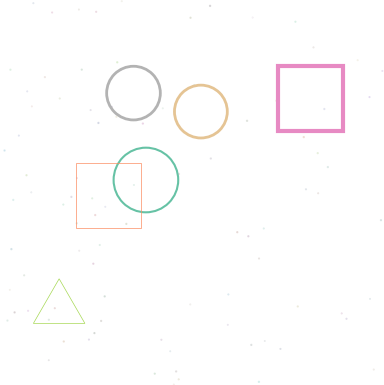[{"shape": "circle", "thickness": 1.5, "radius": 0.42, "center": [0.379, 0.532]}, {"shape": "square", "thickness": 0.5, "radius": 0.43, "center": [0.282, 0.492]}, {"shape": "square", "thickness": 3, "radius": 0.42, "center": [0.806, 0.745]}, {"shape": "triangle", "thickness": 0.5, "radius": 0.39, "center": [0.154, 0.199]}, {"shape": "circle", "thickness": 2, "radius": 0.34, "center": [0.522, 0.71]}, {"shape": "circle", "thickness": 2, "radius": 0.35, "center": [0.347, 0.758]}]